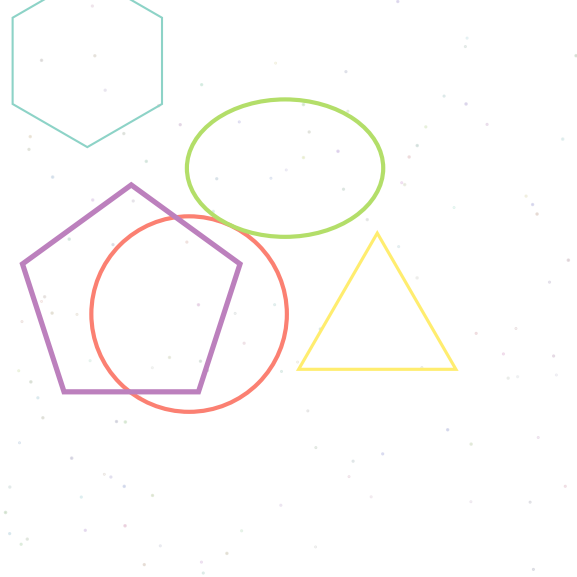[{"shape": "hexagon", "thickness": 1, "radius": 0.75, "center": [0.151, 0.894]}, {"shape": "circle", "thickness": 2, "radius": 0.85, "center": [0.327, 0.455]}, {"shape": "oval", "thickness": 2, "radius": 0.85, "center": [0.494, 0.708]}, {"shape": "pentagon", "thickness": 2.5, "radius": 0.99, "center": [0.227, 0.481]}, {"shape": "triangle", "thickness": 1.5, "radius": 0.79, "center": [0.653, 0.438]}]